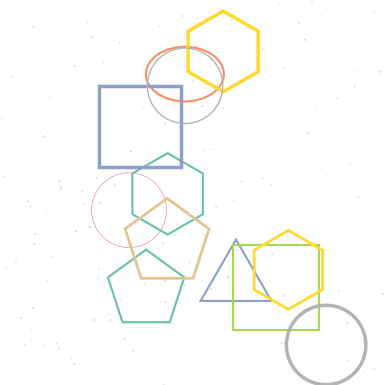[{"shape": "hexagon", "thickness": 1.5, "radius": 0.53, "center": [0.435, 0.496]}, {"shape": "pentagon", "thickness": 1.5, "radius": 0.52, "center": [0.379, 0.247]}, {"shape": "oval", "thickness": 1.5, "radius": 0.51, "center": [0.48, 0.808]}, {"shape": "triangle", "thickness": 1.5, "radius": 0.53, "center": [0.613, 0.271]}, {"shape": "square", "thickness": 2.5, "radius": 0.53, "center": [0.364, 0.671]}, {"shape": "circle", "thickness": 0.5, "radius": 0.49, "center": [0.335, 0.454]}, {"shape": "square", "thickness": 1.5, "radius": 0.56, "center": [0.717, 0.253]}, {"shape": "hexagon", "thickness": 2, "radius": 0.51, "center": [0.749, 0.299]}, {"shape": "hexagon", "thickness": 2.5, "radius": 0.53, "center": [0.58, 0.866]}, {"shape": "pentagon", "thickness": 2, "radius": 0.57, "center": [0.434, 0.37]}, {"shape": "circle", "thickness": 1, "radius": 0.49, "center": [0.481, 0.777]}, {"shape": "circle", "thickness": 2.5, "radius": 0.52, "center": [0.847, 0.104]}]